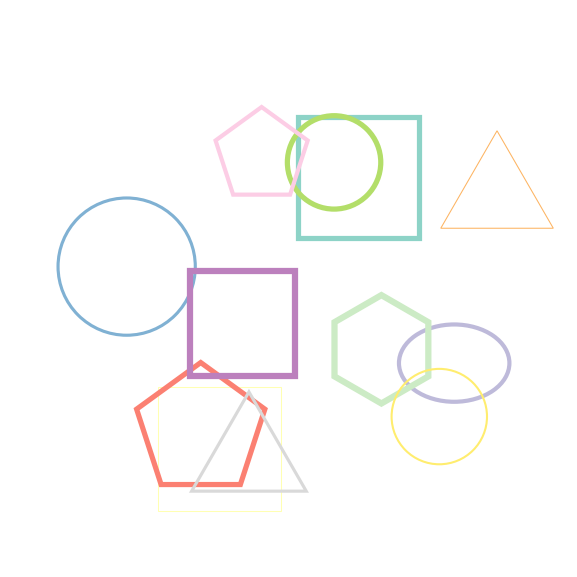[{"shape": "square", "thickness": 2.5, "radius": 0.52, "center": [0.621, 0.692]}, {"shape": "square", "thickness": 0.5, "radius": 0.53, "center": [0.38, 0.222]}, {"shape": "oval", "thickness": 2, "radius": 0.48, "center": [0.786, 0.37]}, {"shape": "pentagon", "thickness": 2.5, "radius": 0.58, "center": [0.348, 0.255]}, {"shape": "circle", "thickness": 1.5, "radius": 0.59, "center": [0.219, 0.537]}, {"shape": "triangle", "thickness": 0.5, "radius": 0.56, "center": [0.861, 0.66]}, {"shape": "circle", "thickness": 2.5, "radius": 0.4, "center": [0.578, 0.718]}, {"shape": "pentagon", "thickness": 2, "radius": 0.42, "center": [0.453, 0.73]}, {"shape": "triangle", "thickness": 1.5, "radius": 0.57, "center": [0.431, 0.206]}, {"shape": "square", "thickness": 3, "radius": 0.45, "center": [0.42, 0.439]}, {"shape": "hexagon", "thickness": 3, "radius": 0.47, "center": [0.66, 0.394]}, {"shape": "circle", "thickness": 1, "radius": 0.41, "center": [0.761, 0.278]}]